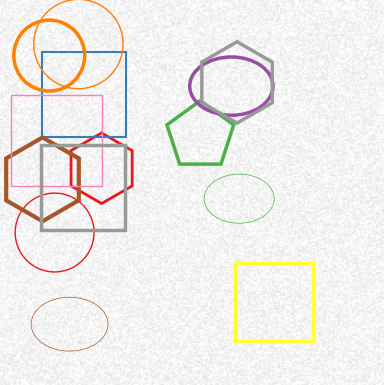[{"shape": "circle", "thickness": 1, "radius": 0.51, "center": [0.142, 0.396]}, {"shape": "hexagon", "thickness": 2, "radius": 0.46, "center": [0.264, 0.563]}, {"shape": "square", "thickness": 1.5, "radius": 0.55, "center": [0.218, 0.755]}, {"shape": "pentagon", "thickness": 2.5, "radius": 0.46, "center": [0.52, 0.647]}, {"shape": "oval", "thickness": 0.5, "radius": 0.46, "center": [0.621, 0.484]}, {"shape": "oval", "thickness": 2.5, "radius": 0.54, "center": [0.601, 0.776]}, {"shape": "circle", "thickness": 2.5, "radius": 0.46, "center": [0.128, 0.856]}, {"shape": "circle", "thickness": 1, "radius": 0.58, "center": [0.204, 0.886]}, {"shape": "square", "thickness": 2.5, "radius": 0.5, "center": [0.711, 0.215]}, {"shape": "hexagon", "thickness": 3, "radius": 0.54, "center": [0.11, 0.534]}, {"shape": "oval", "thickness": 0.5, "radius": 0.5, "center": [0.181, 0.158]}, {"shape": "square", "thickness": 1, "radius": 0.59, "center": [0.146, 0.634]}, {"shape": "hexagon", "thickness": 2.5, "radius": 0.53, "center": [0.616, 0.786]}, {"shape": "square", "thickness": 2.5, "radius": 0.55, "center": [0.216, 0.513]}]